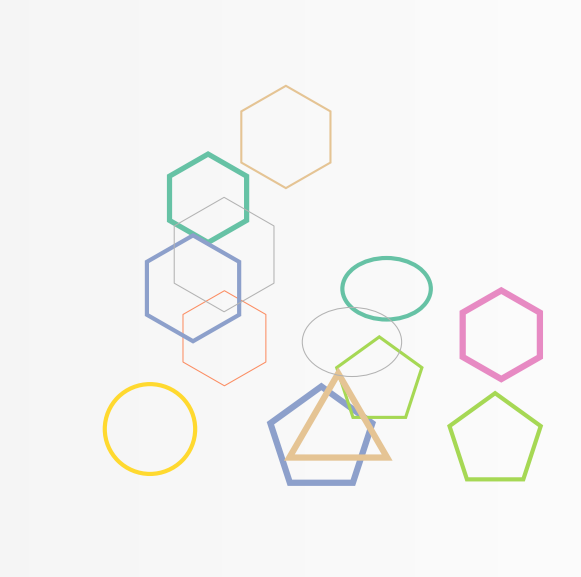[{"shape": "oval", "thickness": 2, "radius": 0.38, "center": [0.665, 0.499]}, {"shape": "hexagon", "thickness": 2.5, "radius": 0.38, "center": [0.358, 0.656]}, {"shape": "hexagon", "thickness": 0.5, "radius": 0.41, "center": [0.386, 0.413]}, {"shape": "hexagon", "thickness": 2, "radius": 0.46, "center": [0.332, 0.5]}, {"shape": "pentagon", "thickness": 3, "radius": 0.46, "center": [0.553, 0.238]}, {"shape": "hexagon", "thickness": 3, "radius": 0.38, "center": [0.862, 0.419]}, {"shape": "pentagon", "thickness": 1.5, "radius": 0.39, "center": [0.653, 0.339]}, {"shape": "pentagon", "thickness": 2, "radius": 0.41, "center": [0.852, 0.236]}, {"shape": "circle", "thickness": 2, "radius": 0.39, "center": [0.258, 0.256]}, {"shape": "hexagon", "thickness": 1, "radius": 0.44, "center": [0.492, 0.762]}, {"shape": "triangle", "thickness": 3, "radius": 0.49, "center": [0.582, 0.255]}, {"shape": "oval", "thickness": 0.5, "radius": 0.43, "center": [0.606, 0.407]}, {"shape": "hexagon", "thickness": 0.5, "radius": 0.5, "center": [0.386, 0.558]}]